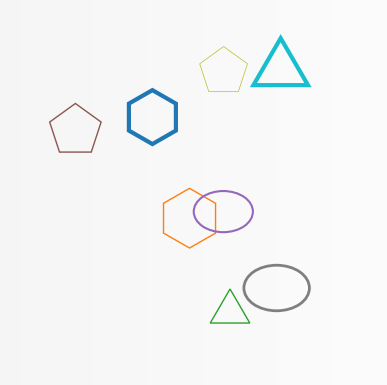[{"shape": "hexagon", "thickness": 3, "radius": 0.35, "center": [0.393, 0.696]}, {"shape": "hexagon", "thickness": 1, "radius": 0.39, "center": [0.489, 0.433]}, {"shape": "triangle", "thickness": 1, "radius": 0.29, "center": [0.594, 0.19]}, {"shape": "oval", "thickness": 1.5, "radius": 0.38, "center": [0.576, 0.45]}, {"shape": "pentagon", "thickness": 1, "radius": 0.35, "center": [0.195, 0.661]}, {"shape": "oval", "thickness": 2, "radius": 0.42, "center": [0.714, 0.252]}, {"shape": "pentagon", "thickness": 0.5, "radius": 0.32, "center": [0.577, 0.814]}, {"shape": "triangle", "thickness": 3, "radius": 0.41, "center": [0.724, 0.82]}]